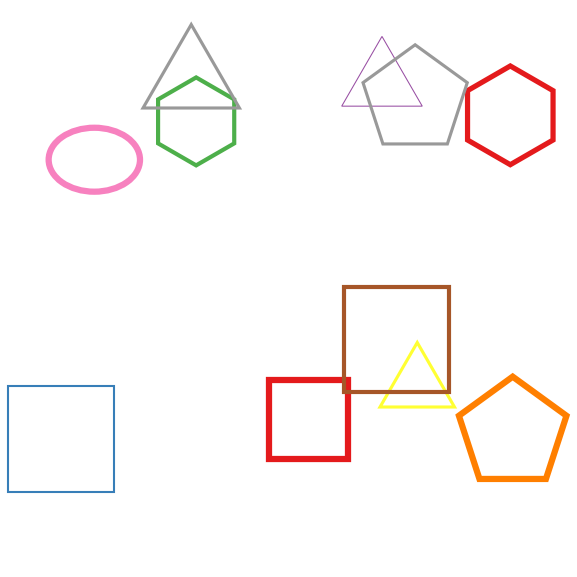[{"shape": "square", "thickness": 3, "radius": 0.34, "center": [0.534, 0.273]}, {"shape": "hexagon", "thickness": 2.5, "radius": 0.43, "center": [0.884, 0.799]}, {"shape": "square", "thickness": 1, "radius": 0.46, "center": [0.106, 0.239]}, {"shape": "hexagon", "thickness": 2, "radius": 0.38, "center": [0.34, 0.789]}, {"shape": "triangle", "thickness": 0.5, "radius": 0.4, "center": [0.661, 0.856]}, {"shape": "pentagon", "thickness": 3, "radius": 0.49, "center": [0.888, 0.249]}, {"shape": "triangle", "thickness": 1.5, "radius": 0.37, "center": [0.723, 0.332]}, {"shape": "square", "thickness": 2, "radius": 0.46, "center": [0.687, 0.412]}, {"shape": "oval", "thickness": 3, "radius": 0.4, "center": [0.163, 0.723]}, {"shape": "pentagon", "thickness": 1.5, "radius": 0.47, "center": [0.719, 0.827]}, {"shape": "triangle", "thickness": 1.5, "radius": 0.48, "center": [0.331, 0.86]}]